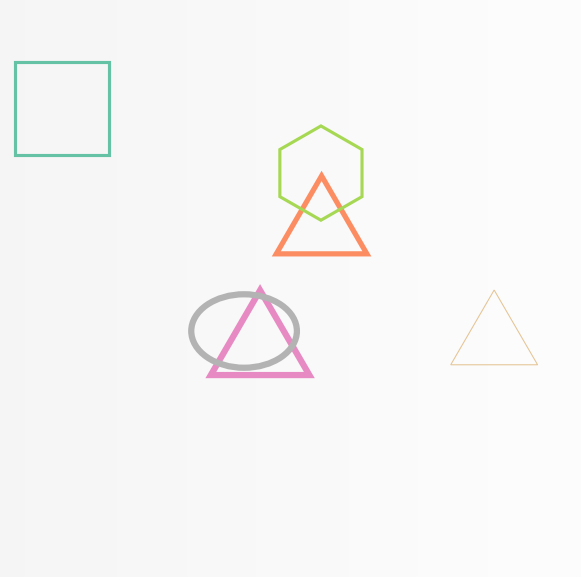[{"shape": "square", "thickness": 1.5, "radius": 0.4, "center": [0.106, 0.811]}, {"shape": "triangle", "thickness": 2.5, "radius": 0.45, "center": [0.553, 0.605]}, {"shape": "triangle", "thickness": 3, "radius": 0.49, "center": [0.447, 0.399]}, {"shape": "hexagon", "thickness": 1.5, "radius": 0.41, "center": [0.552, 0.699]}, {"shape": "triangle", "thickness": 0.5, "radius": 0.43, "center": [0.85, 0.411]}, {"shape": "oval", "thickness": 3, "radius": 0.45, "center": [0.42, 0.426]}]